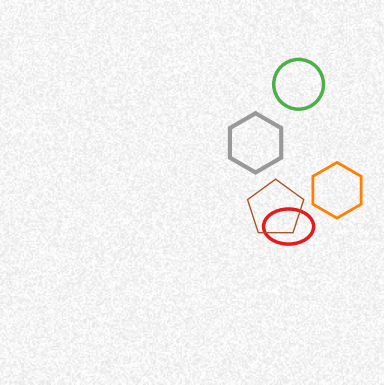[{"shape": "oval", "thickness": 2.5, "radius": 0.33, "center": [0.75, 0.412]}, {"shape": "circle", "thickness": 2.5, "radius": 0.32, "center": [0.776, 0.781]}, {"shape": "hexagon", "thickness": 2, "radius": 0.36, "center": [0.875, 0.506]}, {"shape": "pentagon", "thickness": 1, "radius": 0.38, "center": [0.716, 0.458]}, {"shape": "hexagon", "thickness": 3, "radius": 0.38, "center": [0.664, 0.629]}]